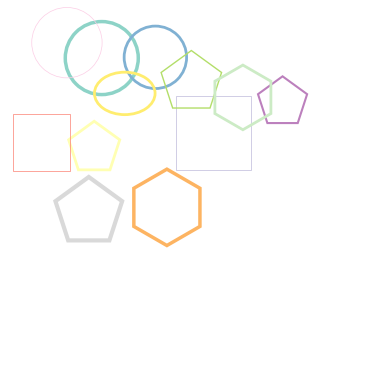[{"shape": "circle", "thickness": 2.5, "radius": 0.47, "center": [0.264, 0.849]}, {"shape": "pentagon", "thickness": 2, "radius": 0.35, "center": [0.245, 0.615]}, {"shape": "square", "thickness": 0.5, "radius": 0.48, "center": [0.555, 0.655]}, {"shape": "square", "thickness": 0.5, "radius": 0.37, "center": [0.107, 0.63]}, {"shape": "circle", "thickness": 2, "radius": 0.41, "center": [0.404, 0.851]}, {"shape": "hexagon", "thickness": 2.5, "radius": 0.5, "center": [0.433, 0.461]}, {"shape": "pentagon", "thickness": 1, "radius": 0.41, "center": [0.497, 0.786]}, {"shape": "circle", "thickness": 0.5, "radius": 0.46, "center": [0.174, 0.889]}, {"shape": "pentagon", "thickness": 3, "radius": 0.46, "center": [0.231, 0.449]}, {"shape": "pentagon", "thickness": 1.5, "radius": 0.34, "center": [0.734, 0.735]}, {"shape": "hexagon", "thickness": 2, "radius": 0.42, "center": [0.631, 0.747]}, {"shape": "oval", "thickness": 2, "radius": 0.39, "center": [0.324, 0.757]}]